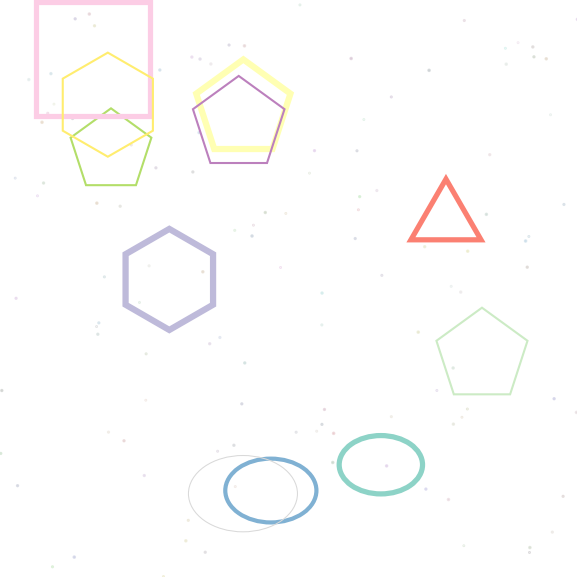[{"shape": "oval", "thickness": 2.5, "radius": 0.36, "center": [0.659, 0.194]}, {"shape": "pentagon", "thickness": 3, "radius": 0.43, "center": [0.421, 0.81]}, {"shape": "hexagon", "thickness": 3, "radius": 0.44, "center": [0.293, 0.515]}, {"shape": "triangle", "thickness": 2.5, "radius": 0.35, "center": [0.772, 0.619]}, {"shape": "oval", "thickness": 2, "radius": 0.39, "center": [0.469, 0.15]}, {"shape": "pentagon", "thickness": 1, "radius": 0.37, "center": [0.192, 0.738]}, {"shape": "square", "thickness": 2.5, "radius": 0.49, "center": [0.161, 0.896]}, {"shape": "oval", "thickness": 0.5, "radius": 0.47, "center": [0.421, 0.144]}, {"shape": "pentagon", "thickness": 1, "radius": 0.42, "center": [0.413, 0.784]}, {"shape": "pentagon", "thickness": 1, "radius": 0.41, "center": [0.835, 0.383]}, {"shape": "hexagon", "thickness": 1, "radius": 0.45, "center": [0.187, 0.818]}]